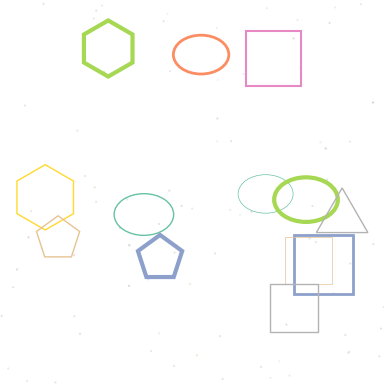[{"shape": "oval", "thickness": 0.5, "radius": 0.36, "center": [0.69, 0.496]}, {"shape": "oval", "thickness": 1, "radius": 0.39, "center": [0.374, 0.443]}, {"shape": "oval", "thickness": 2, "radius": 0.36, "center": [0.522, 0.858]}, {"shape": "pentagon", "thickness": 3, "radius": 0.3, "center": [0.416, 0.329]}, {"shape": "square", "thickness": 2, "radius": 0.38, "center": [0.84, 0.313]}, {"shape": "square", "thickness": 1.5, "radius": 0.36, "center": [0.711, 0.848]}, {"shape": "hexagon", "thickness": 3, "radius": 0.36, "center": [0.281, 0.874]}, {"shape": "oval", "thickness": 3, "radius": 0.41, "center": [0.795, 0.482]}, {"shape": "hexagon", "thickness": 1, "radius": 0.42, "center": [0.117, 0.487]}, {"shape": "pentagon", "thickness": 1, "radius": 0.29, "center": [0.151, 0.381]}, {"shape": "square", "thickness": 0.5, "radius": 0.3, "center": [0.801, 0.323]}, {"shape": "square", "thickness": 1, "radius": 0.32, "center": [0.764, 0.2]}, {"shape": "triangle", "thickness": 1, "radius": 0.39, "center": [0.889, 0.435]}]